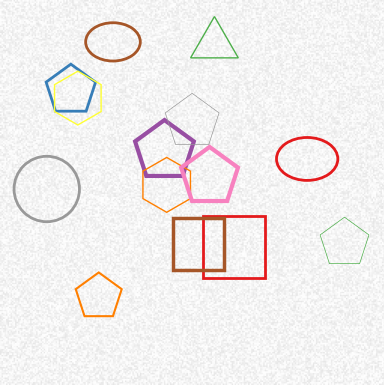[{"shape": "square", "thickness": 2, "radius": 0.4, "center": [0.607, 0.358]}, {"shape": "oval", "thickness": 2, "radius": 0.4, "center": [0.798, 0.587]}, {"shape": "pentagon", "thickness": 2, "radius": 0.34, "center": [0.184, 0.766]}, {"shape": "pentagon", "thickness": 0.5, "radius": 0.33, "center": [0.895, 0.369]}, {"shape": "triangle", "thickness": 1, "radius": 0.36, "center": [0.557, 0.885]}, {"shape": "pentagon", "thickness": 3, "radius": 0.4, "center": [0.427, 0.608]}, {"shape": "hexagon", "thickness": 1, "radius": 0.36, "center": [0.433, 0.52]}, {"shape": "pentagon", "thickness": 1.5, "radius": 0.31, "center": [0.256, 0.23]}, {"shape": "hexagon", "thickness": 1, "radius": 0.35, "center": [0.202, 0.745]}, {"shape": "oval", "thickness": 2, "radius": 0.35, "center": [0.293, 0.891]}, {"shape": "square", "thickness": 2.5, "radius": 0.33, "center": [0.516, 0.366]}, {"shape": "pentagon", "thickness": 3, "radius": 0.39, "center": [0.544, 0.541]}, {"shape": "circle", "thickness": 2, "radius": 0.42, "center": [0.121, 0.509]}, {"shape": "pentagon", "thickness": 0.5, "radius": 0.37, "center": [0.499, 0.684]}]